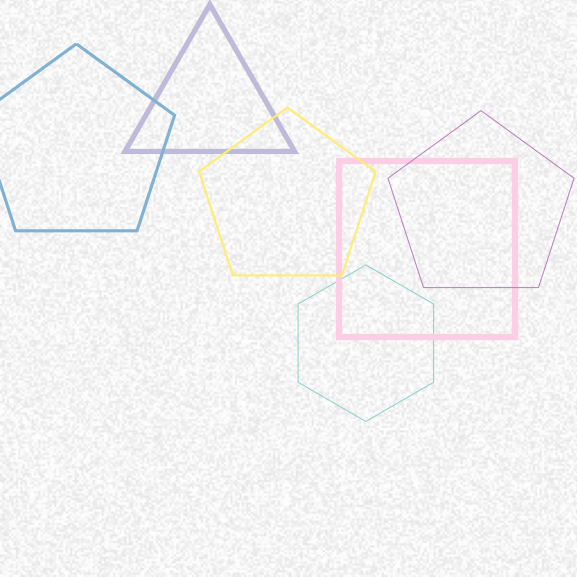[{"shape": "hexagon", "thickness": 0.5, "radius": 0.68, "center": [0.633, 0.405]}, {"shape": "triangle", "thickness": 2.5, "radius": 0.85, "center": [0.363, 0.822]}, {"shape": "pentagon", "thickness": 1.5, "radius": 0.89, "center": [0.132, 0.744]}, {"shape": "square", "thickness": 3, "radius": 0.76, "center": [0.739, 0.568]}, {"shape": "pentagon", "thickness": 0.5, "radius": 0.85, "center": [0.833, 0.638]}, {"shape": "pentagon", "thickness": 1, "radius": 0.8, "center": [0.498, 0.652]}]